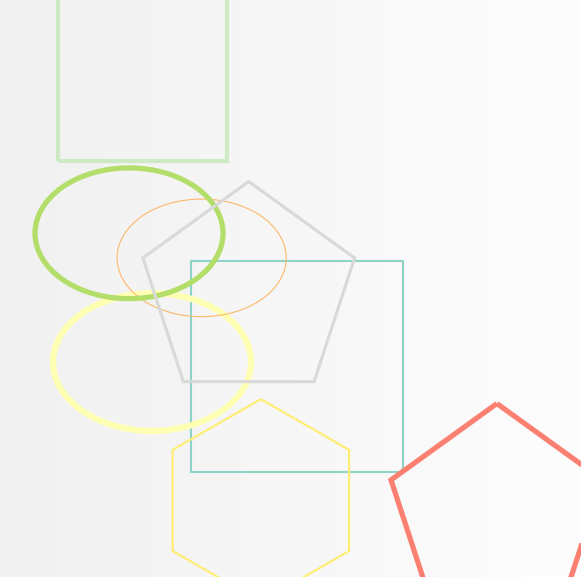[{"shape": "square", "thickness": 1, "radius": 0.91, "center": [0.511, 0.365]}, {"shape": "oval", "thickness": 3, "radius": 0.85, "center": [0.262, 0.372]}, {"shape": "pentagon", "thickness": 2.5, "radius": 0.96, "center": [0.855, 0.109]}, {"shape": "oval", "thickness": 0.5, "radius": 0.73, "center": [0.347, 0.553]}, {"shape": "oval", "thickness": 2.5, "radius": 0.81, "center": [0.222, 0.595]}, {"shape": "pentagon", "thickness": 1.5, "radius": 0.96, "center": [0.428, 0.493]}, {"shape": "square", "thickness": 2, "radius": 0.73, "center": [0.245, 0.866]}, {"shape": "hexagon", "thickness": 1, "radius": 0.88, "center": [0.449, 0.133]}]